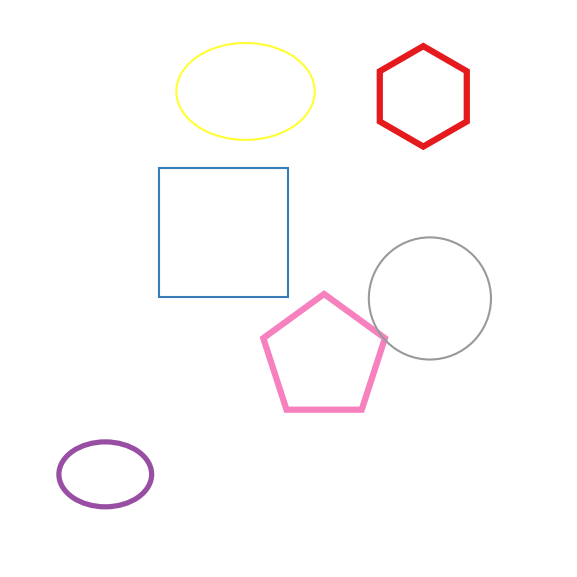[{"shape": "hexagon", "thickness": 3, "radius": 0.43, "center": [0.733, 0.832]}, {"shape": "square", "thickness": 1, "radius": 0.56, "center": [0.387, 0.597]}, {"shape": "oval", "thickness": 2.5, "radius": 0.4, "center": [0.182, 0.178]}, {"shape": "oval", "thickness": 1, "radius": 0.6, "center": [0.425, 0.841]}, {"shape": "pentagon", "thickness": 3, "radius": 0.55, "center": [0.561, 0.379]}, {"shape": "circle", "thickness": 1, "radius": 0.53, "center": [0.744, 0.482]}]